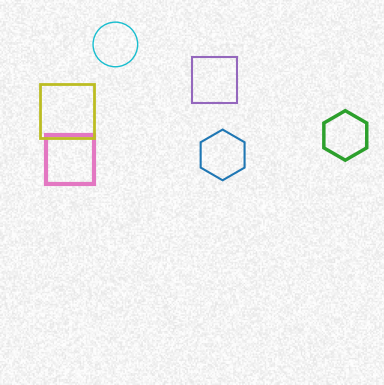[{"shape": "hexagon", "thickness": 1.5, "radius": 0.33, "center": [0.578, 0.598]}, {"shape": "hexagon", "thickness": 2.5, "radius": 0.32, "center": [0.897, 0.648]}, {"shape": "square", "thickness": 1.5, "radius": 0.29, "center": [0.557, 0.792]}, {"shape": "square", "thickness": 3, "radius": 0.32, "center": [0.182, 0.585]}, {"shape": "square", "thickness": 2, "radius": 0.36, "center": [0.174, 0.712]}, {"shape": "circle", "thickness": 1, "radius": 0.29, "center": [0.3, 0.885]}]